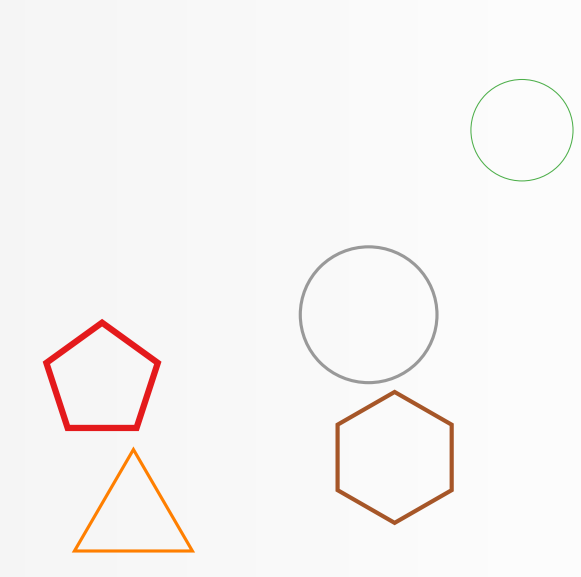[{"shape": "pentagon", "thickness": 3, "radius": 0.5, "center": [0.176, 0.34]}, {"shape": "circle", "thickness": 0.5, "radius": 0.44, "center": [0.898, 0.774]}, {"shape": "triangle", "thickness": 1.5, "radius": 0.59, "center": [0.23, 0.104]}, {"shape": "hexagon", "thickness": 2, "radius": 0.57, "center": [0.679, 0.207]}, {"shape": "circle", "thickness": 1.5, "radius": 0.59, "center": [0.634, 0.454]}]